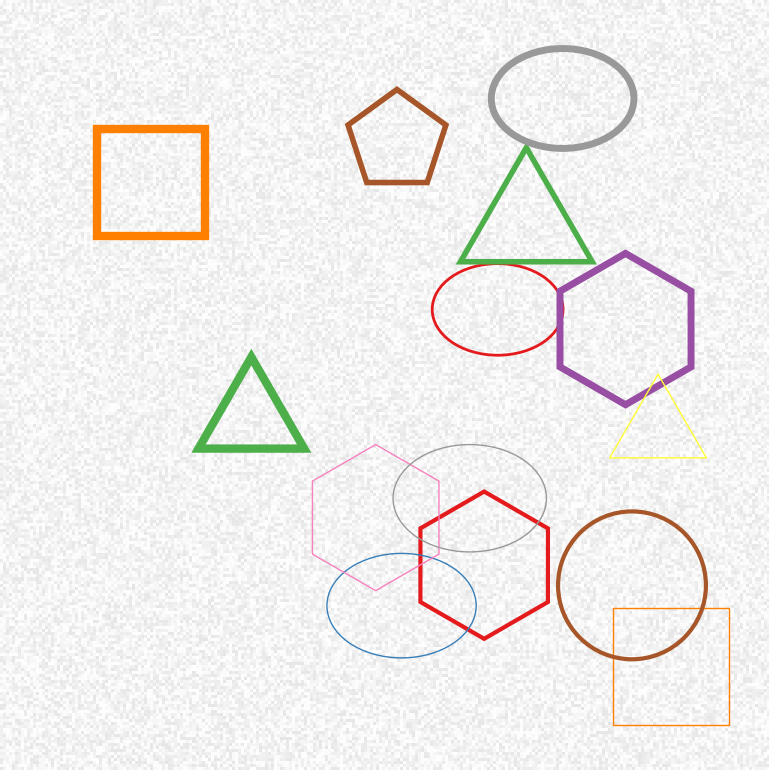[{"shape": "oval", "thickness": 1, "radius": 0.42, "center": [0.646, 0.598]}, {"shape": "hexagon", "thickness": 1.5, "radius": 0.48, "center": [0.629, 0.266]}, {"shape": "oval", "thickness": 0.5, "radius": 0.48, "center": [0.522, 0.213]}, {"shape": "triangle", "thickness": 3, "radius": 0.4, "center": [0.326, 0.457]}, {"shape": "triangle", "thickness": 2, "radius": 0.49, "center": [0.684, 0.709]}, {"shape": "hexagon", "thickness": 2.5, "radius": 0.49, "center": [0.812, 0.573]}, {"shape": "square", "thickness": 3, "radius": 0.35, "center": [0.196, 0.763]}, {"shape": "square", "thickness": 0.5, "radius": 0.38, "center": [0.871, 0.135]}, {"shape": "triangle", "thickness": 0.5, "radius": 0.36, "center": [0.855, 0.442]}, {"shape": "pentagon", "thickness": 2, "radius": 0.33, "center": [0.516, 0.817]}, {"shape": "circle", "thickness": 1.5, "radius": 0.48, "center": [0.821, 0.24]}, {"shape": "hexagon", "thickness": 0.5, "radius": 0.47, "center": [0.488, 0.328]}, {"shape": "oval", "thickness": 0.5, "radius": 0.5, "center": [0.61, 0.353]}, {"shape": "oval", "thickness": 2.5, "radius": 0.46, "center": [0.731, 0.872]}]